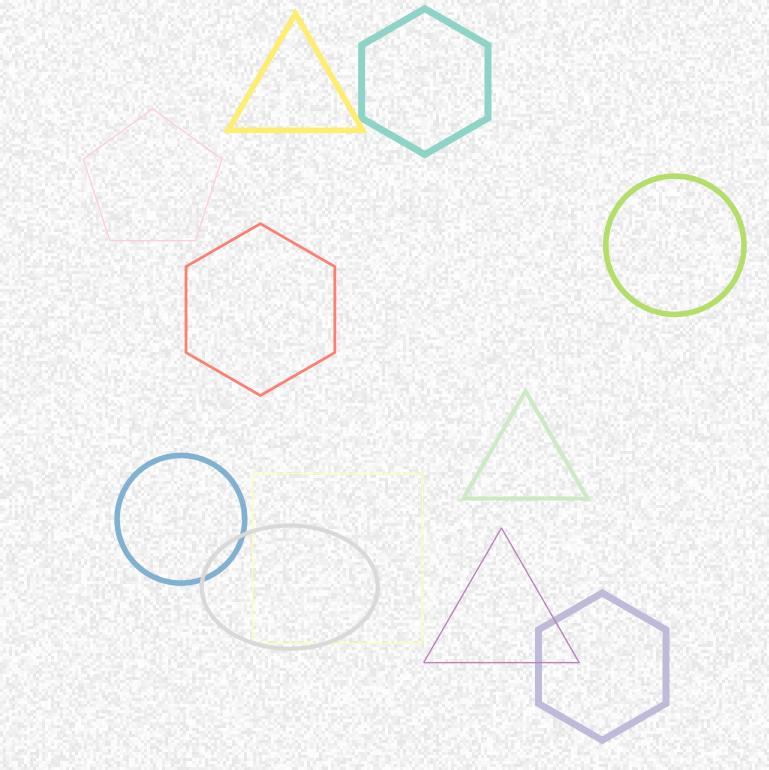[{"shape": "hexagon", "thickness": 2.5, "radius": 0.47, "center": [0.552, 0.894]}, {"shape": "square", "thickness": 0.5, "radius": 0.55, "center": [0.438, 0.275]}, {"shape": "hexagon", "thickness": 2.5, "radius": 0.48, "center": [0.782, 0.134]}, {"shape": "hexagon", "thickness": 1, "radius": 0.56, "center": [0.338, 0.598]}, {"shape": "circle", "thickness": 2, "radius": 0.41, "center": [0.235, 0.326]}, {"shape": "circle", "thickness": 2, "radius": 0.45, "center": [0.876, 0.681]}, {"shape": "pentagon", "thickness": 0.5, "radius": 0.47, "center": [0.198, 0.764]}, {"shape": "oval", "thickness": 1.5, "radius": 0.57, "center": [0.376, 0.238]}, {"shape": "triangle", "thickness": 0.5, "radius": 0.58, "center": [0.651, 0.198]}, {"shape": "triangle", "thickness": 1.5, "radius": 0.46, "center": [0.682, 0.399]}, {"shape": "triangle", "thickness": 2, "radius": 0.51, "center": [0.384, 0.881]}]